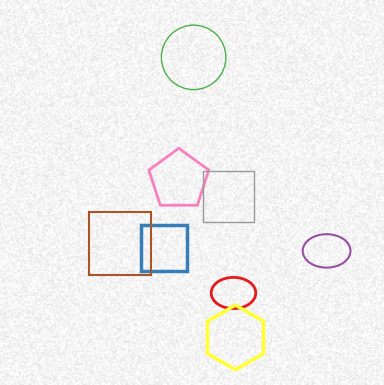[{"shape": "oval", "thickness": 2, "radius": 0.29, "center": [0.606, 0.239]}, {"shape": "square", "thickness": 2.5, "radius": 0.3, "center": [0.426, 0.356]}, {"shape": "circle", "thickness": 1, "radius": 0.42, "center": [0.503, 0.851]}, {"shape": "oval", "thickness": 1.5, "radius": 0.31, "center": [0.848, 0.348]}, {"shape": "hexagon", "thickness": 2.5, "radius": 0.42, "center": [0.612, 0.124]}, {"shape": "square", "thickness": 1.5, "radius": 0.41, "center": [0.311, 0.367]}, {"shape": "pentagon", "thickness": 2, "radius": 0.41, "center": [0.464, 0.533]}, {"shape": "square", "thickness": 1, "radius": 0.33, "center": [0.593, 0.489]}]